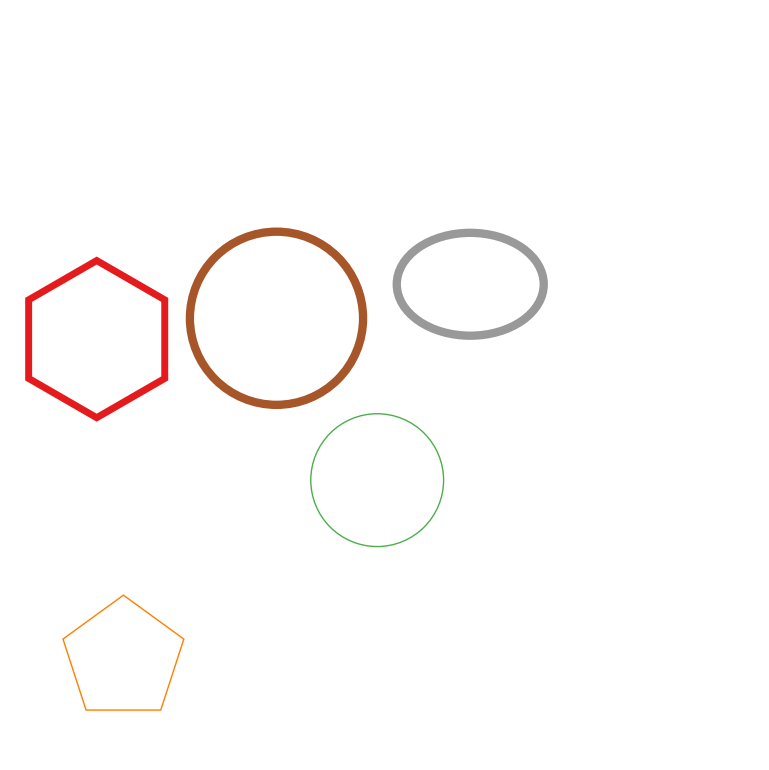[{"shape": "hexagon", "thickness": 2.5, "radius": 0.51, "center": [0.126, 0.56]}, {"shape": "circle", "thickness": 0.5, "radius": 0.43, "center": [0.49, 0.376]}, {"shape": "pentagon", "thickness": 0.5, "radius": 0.41, "center": [0.16, 0.145]}, {"shape": "circle", "thickness": 3, "radius": 0.56, "center": [0.359, 0.587]}, {"shape": "oval", "thickness": 3, "radius": 0.48, "center": [0.611, 0.631]}]